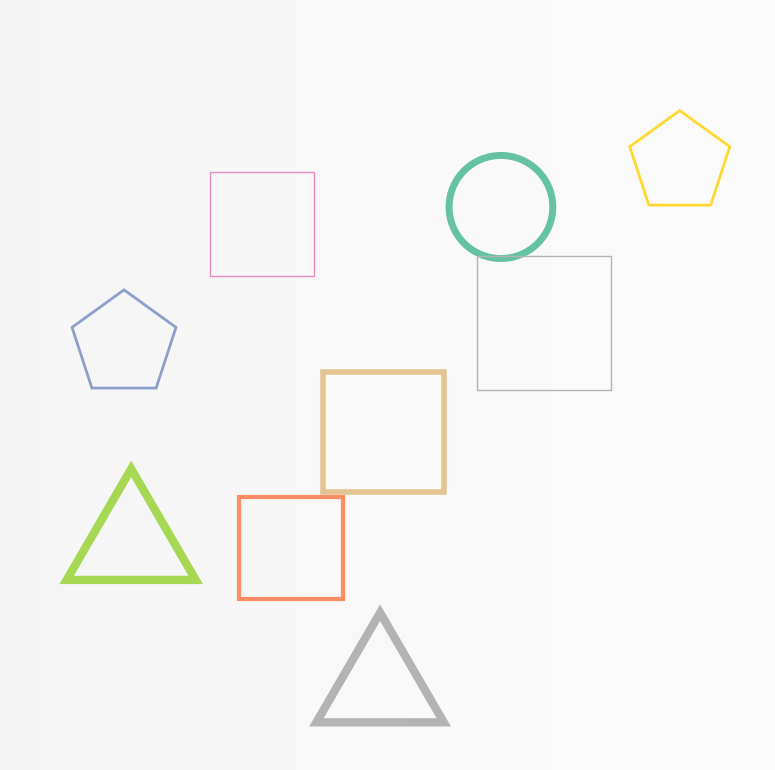[{"shape": "circle", "thickness": 2.5, "radius": 0.33, "center": [0.646, 0.731]}, {"shape": "square", "thickness": 1.5, "radius": 0.33, "center": [0.375, 0.288]}, {"shape": "pentagon", "thickness": 1, "radius": 0.35, "center": [0.16, 0.553]}, {"shape": "square", "thickness": 0.5, "radius": 0.34, "center": [0.338, 0.709]}, {"shape": "triangle", "thickness": 3, "radius": 0.48, "center": [0.169, 0.295]}, {"shape": "pentagon", "thickness": 1, "radius": 0.34, "center": [0.877, 0.789]}, {"shape": "square", "thickness": 2, "radius": 0.39, "center": [0.495, 0.439]}, {"shape": "triangle", "thickness": 3, "radius": 0.47, "center": [0.49, 0.109]}, {"shape": "square", "thickness": 0.5, "radius": 0.43, "center": [0.701, 0.58]}]